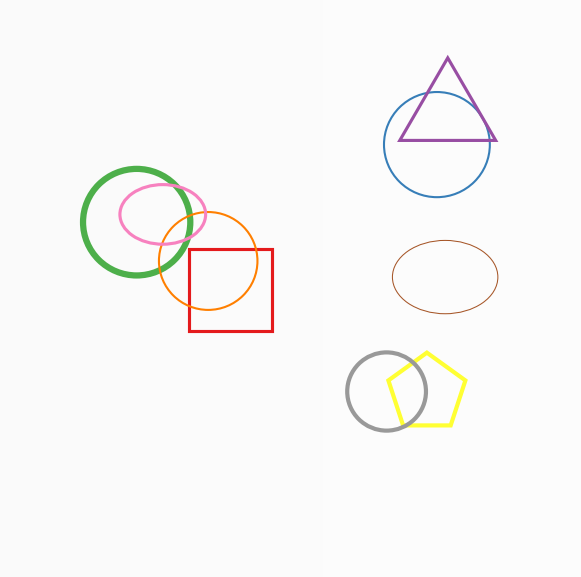[{"shape": "square", "thickness": 1.5, "radius": 0.36, "center": [0.396, 0.497]}, {"shape": "circle", "thickness": 1, "radius": 0.46, "center": [0.752, 0.749]}, {"shape": "circle", "thickness": 3, "radius": 0.46, "center": [0.235, 0.614]}, {"shape": "triangle", "thickness": 1.5, "radius": 0.48, "center": [0.77, 0.804]}, {"shape": "circle", "thickness": 1, "radius": 0.42, "center": [0.358, 0.547]}, {"shape": "pentagon", "thickness": 2, "radius": 0.35, "center": [0.734, 0.319]}, {"shape": "oval", "thickness": 0.5, "radius": 0.45, "center": [0.766, 0.519]}, {"shape": "oval", "thickness": 1.5, "radius": 0.37, "center": [0.28, 0.628]}, {"shape": "circle", "thickness": 2, "radius": 0.34, "center": [0.665, 0.321]}]